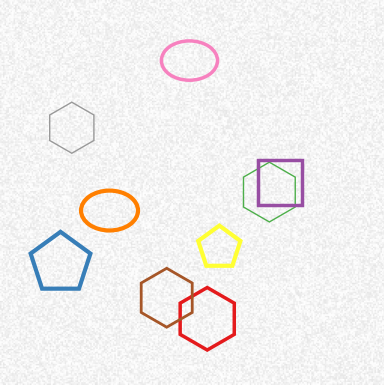[{"shape": "hexagon", "thickness": 2.5, "radius": 0.41, "center": [0.538, 0.172]}, {"shape": "pentagon", "thickness": 3, "radius": 0.41, "center": [0.157, 0.316]}, {"shape": "hexagon", "thickness": 1, "radius": 0.39, "center": [0.7, 0.501]}, {"shape": "square", "thickness": 2.5, "radius": 0.29, "center": [0.728, 0.526]}, {"shape": "oval", "thickness": 3, "radius": 0.37, "center": [0.284, 0.453]}, {"shape": "pentagon", "thickness": 3, "radius": 0.29, "center": [0.57, 0.356]}, {"shape": "hexagon", "thickness": 2, "radius": 0.38, "center": [0.433, 0.227]}, {"shape": "oval", "thickness": 2.5, "radius": 0.36, "center": [0.492, 0.843]}, {"shape": "hexagon", "thickness": 1, "radius": 0.33, "center": [0.186, 0.668]}]